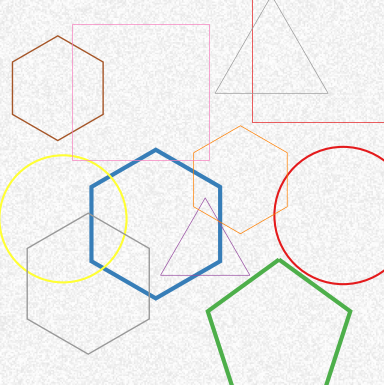[{"shape": "circle", "thickness": 1.5, "radius": 0.89, "center": [0.891, 0.44]}, {"shape": "square", "thickness": 0.5, "radius": 0.97, "center": [0.848, 0.877]}, {"shape": "hexagon", "thickness": 3, "radius": 0.96, "center": [0.405, 0.418]}, {"shape": "pentagon", "thickness": 3, "radius": 0.97, "center": [0.725, 0.131]}, {"shape": "triangle", "thickness": 0.5, "radius": 0.67, "center": [0.533, 0.352]}, {"shape": "hexagon", "thickness": 0.5, "radius": 0.7, "center": [0.625, 0.533]}, {"shape": "circle", "thickness": 1.5, "radius": 0.83, "center": [0.164, 0.432]}, {"shape": "hexagon", "thickness": 1, "radius": 0.68, "center": [0.15, 0.771]}, {"shape": "square", "thickness": 0.5, "radius": 0.89, "center": [0.364, 0.761]}, {"shape": "triangle", "thickness": 0.5, "radius": 0.85, "center": [0.705, 0.842]}, {"shape": "hexagon", "thickness": 1, "radius": 0.92, "center": [0.229, 0.263]}]